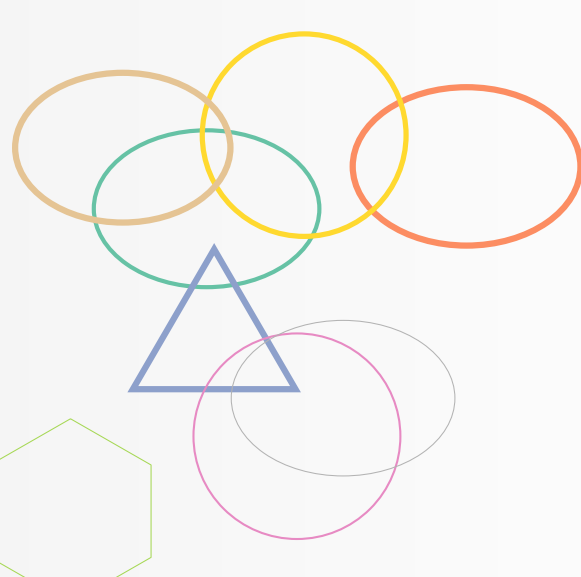[{"shape": "oval", "thickness": 2, "radius": 0.97, "center": [0.355, 0.638]}, {"shape": "oval", "thickness": 3, "radius": 0.98, "center": [0.803, 0.711]}, {"shape": "triangle", "thickness": 3, "radius": 0.81, "center": [0.368, 0.406]}, {"shape": "circle", "thickness": 1, "radius": 0.89, "center": [0.511, 0.244]}, {"shape": "hexagon", "thickness": 0.5, "radius": 0.8, "center": [0.121, 0.114]}, {"shape": "circle", "thickness": 2.5, "radius": 0.88, "center": [0.523, 0.765]}, {"shape": "oval", "thickness": 3, "radius": 0.93, "center": [0.211, 0.743]}, {"shape": "oval", "thickness": 0.5, "radius": 0.96, "center": [0.59, 0.31]}]